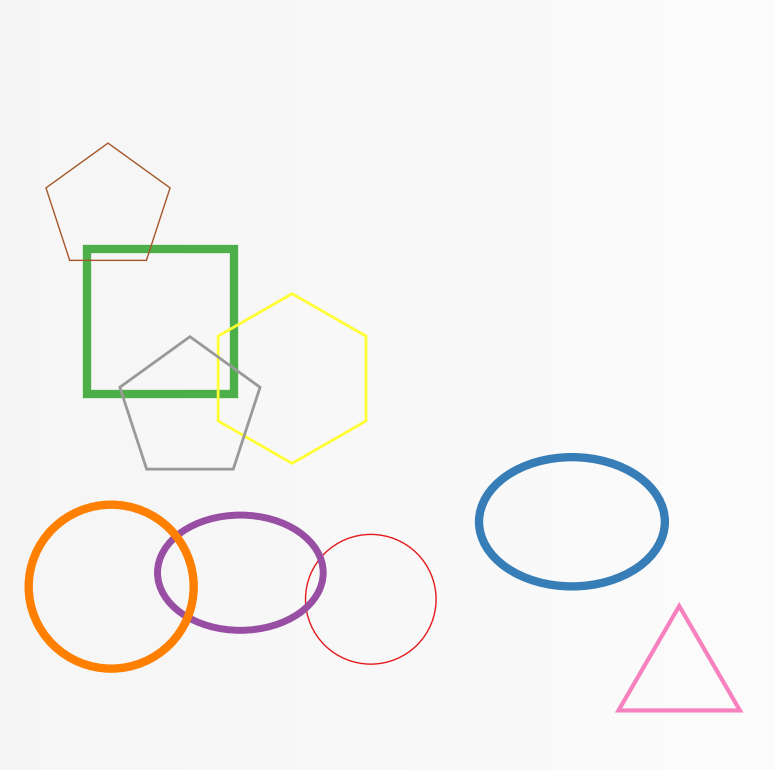[{"shape": "circle", "thickness": 0.5, "radius": 0.42, "center": [0.478, 0.222]}, {"shape": "oval", "thickness": 3, "radius": 0.6, "center": [0.738, 0.322]}, {"shape": "square", "thickness": 3, "radius": 0.47, "center": [0.207, 0.582]}, {"shape": "oval", "thickness": 2.5, "radius": 0.53, "center": [0.31, 0.256]}, {"shape": "circle", "thickness": 3, "radius": 0.53, "center": [0.143, 0.238]}, {"shape": "hexagon", "thickness": 1, "radius": 0.55, "center": [0.377, 0.508]}, {"shape": "pentagon", "thickness": 0.5, "radius": 0.42, "center": [0.139, 0.73]}, {"shape": "triangle", "thickness": 1.5, "radius": 0.45, "center": [0.876, 0.123]}, {"shape": "pentagon", "thickness": 1, "radius": 0.48, "center": [0.245, 0.468]}]